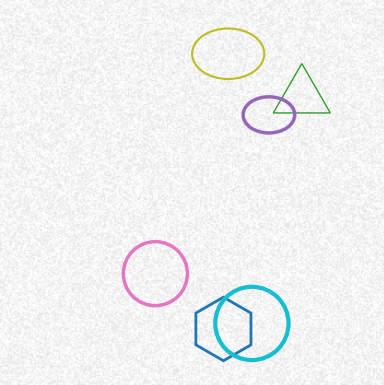[{"shape": "hexagon", "thickness": 2, "radius": 0.41, "center": [0.58, 0.146]}, {"shape": "triangle", "thickness": 1, "radius": 0.43, "center": [0.784, 0.749]}, {"shape": "oval", "thickness": 2.5, "radius": 0.34, "center": [0.698, 0.702]}, {"shape": "circle", "thickness": 2.5, "radius": 0.42, "center": [0.404, 0.289]}, {"shape": "oval", "thickness": 1.5, "radius": 0.47, "center": [0.593, 0.86]}, {"shape": "circle", "thickness": 3, "radius": 0.48, "center": [0.654, 0.16]}]